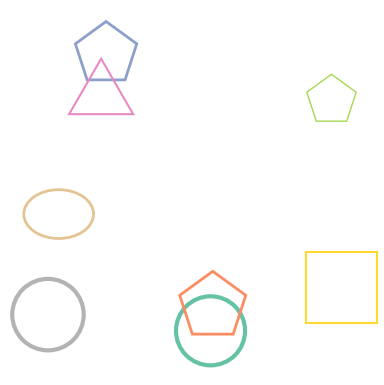[{"shape": "circle", "thickness": 3, "radius": 0.45, "center": [0.547, 0.141]}, {"shape": "pentagon", "thickness": 2, "radius": 0.45, "center": [0.553, 0.205]}, {"shape": "pentagon", "thickness": 2, "radius": 0.42, "center": [0.276, 0.86]}, {"shape": "triangle", "thickness": 1.5, "radius": 0.48, "center": [0.263, 0.751]}, {"shape": "pentagon", "thickness": 1, "radius": 0.34, "center": [0.861, 0.74]}, {"shape": "square", "thickness": 1.5, "radius": 0.46, "center": [0.888, 0.252]}, {"shape": "oval", "thickness": 2, "radius": 0.45, "center": [0.152, 0.444]}, {"shape": "circle", "thickness": 3, "radius": 0.46, "center": [0.125, 0.183]}]